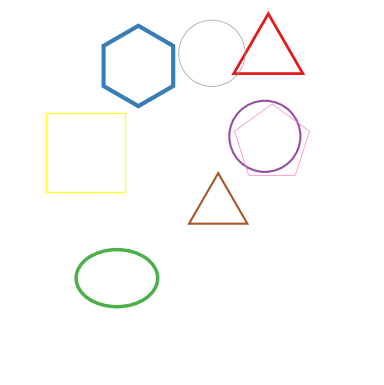[{"shape": "triangle", "thickness": 2, "radius": 0.52, "center": [0.697, 0.861]}, {"shape": "hexagon", "thickness": 3, "radius": 0.52, "center": [0.359, 0.829]}, {"shape": "oval", "thickness": 2.5, "radius": 0.53, "center": [0.304, 0.278]}, {"shape": "circle", "thickness": 1.5, "radius": 0.46, "center": [0.688, 0.646]}, {"shape": "square", "thickness": 1, "radius": 0.51, "center": [0.222, 0.603]}, {"shape": "triangle", "thickness": 1.5, "radius": 0.44, "center": [0.567, 0.463]}, {"shape": "pentagon", "thickness": 0.5, "radius": 0.51, "center": [0.707, 0.628]}, {"shape": "circle", "thickness": 0.5, "radius": 0.43, "center": [0.55, 0.862]}]